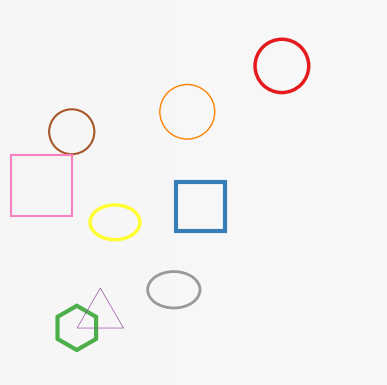[{"shape": "circle", "thickness": 2.5, "radius": 0.35, "center": [0.727, 0.829]}, {"shape": "square", "thickness": 3, "radius": 0.32, "center": [0.518, 0.464]}, {"shape": "hexagon", "thickness": 3, "radius": 0.29, "center": [0.198, 0.148]}, {"shape": "triangle", "thickness": 0.5, "radius": 0.35, "center": [0.259, 0.183]}, {"shape": "circle", "thickness": 1, "radius": 0.35, "center": [0.483, 0.71]}, {"shape": "oval", "thickness": 2.5, "radius": 0.32, "center": [0.297, 0.423]}, {"shape": "circle", "thickness": 1.5, "radius": 0.29, "center": [0.185, 0.658]}, {"shape": "square", "thickness": 1.5, "radius": 0.4, "center": [0.107, 0.518]}, {"shape": "oval", "thickness": 2, "radius": 0.34, "center": [0.449, 0.247]}]